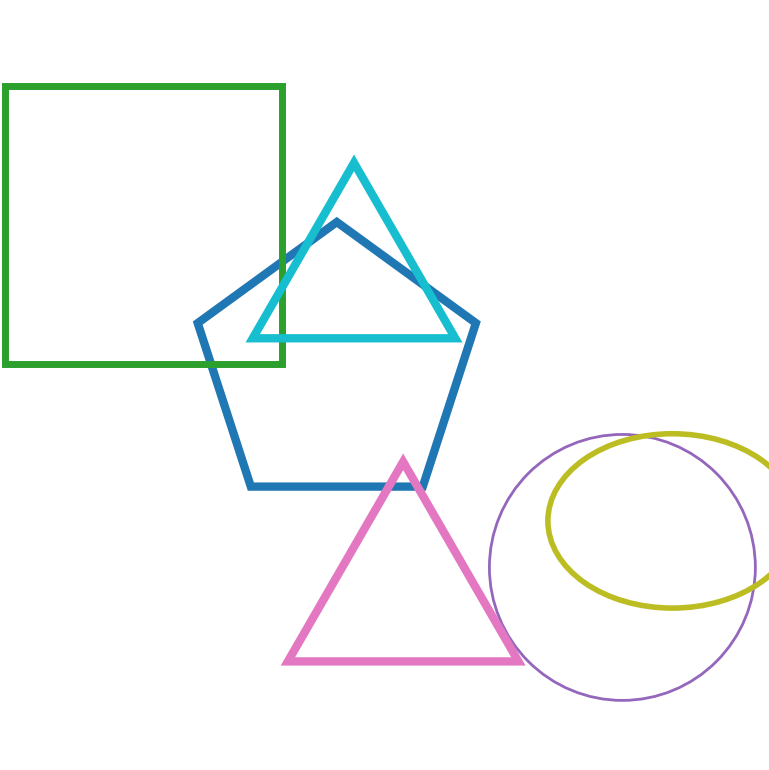[{"shape": "pentagon", "thickness": 3, "radius": 0.95, "center": [0.437, 0.522]}, {"shape": "square", "thickness": 2.5, "radius": 0.9, "center": [0.186, 0.707]}, {"shape": "circle", "thickness": 1, "radius": 0.86, "center": [0.808, 0.263]}, {"shape": "triangle", "thickness": 3, "radius": 0.86, "center": [0.524, 0.227]}, {"shape": "oval", "thickness": 2, "radius": 0.81, "center": [0.873, 0.323]}, {"shape": "triangle", "thickness": 3, "radius": 0.76, "center": [0.46, 0.637]}]